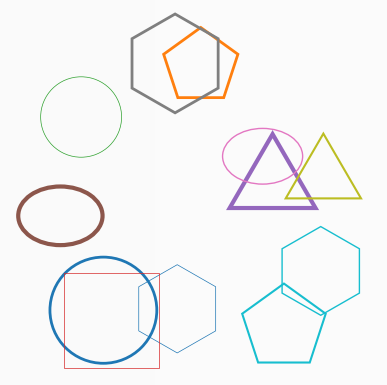[{"shape": "hexagon", "thickness": 0.5, "radius": 0.57, "center": [0.457, 0.198]}, {"shape": "circle", "thickness": 2, "radius": 0.69, "center": [0.267, 0.194]}, {"shape": "pentagon", "thickness": 2, "radius": 0.5, "center": [0.518, 0.828]}, {"shape": "circle", "thickness": 0.5, "radius": 0.52, "center": [0.209, 0.696]}, {"shape": "square", "thickness": 0.5, "radius": 0.61, "center": [0.287, 0.168]}, {"shape": "triangle", "thickness": 3, "radius": 0.64, "center": [0.703, 0.524]}, {"shape": "oval", "thickness": 3, "radius": 0.54, "center": [0.156, 0.439]}, {"shape": "oval", "thickness": 1, "radius": 0.52, "center": [0.678, 0.594]}, {"shape": "hexagon", "thickness": 2, "radius": 0.64, "center": [0.452, 0.835]}, {"shape": "triangle", "thickness": 1.5, "radius": 0.56, "center": [0.834, 0.541]}, {"shape": "hexagon", "thickness": 1, "radius": 0.58, "center": [0.828, 0.296]}, {"shape": "pentagon", "thickness": 1.5, "radius": 0.57, "center": [0.733, 0.15]}]